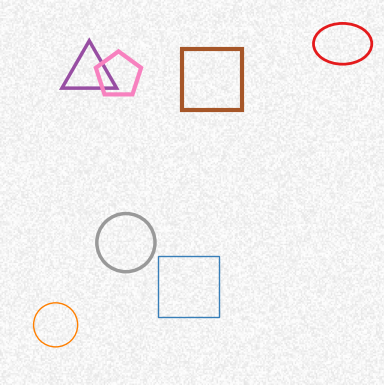[{"shape": "oval", "thickness": 2, "radius": 0.38, "center": [0.89, 0.886]}, {"shape": "square", "thickness": 1, "radius": 0.4, "center": [0.49, 0.257]}, {"shape": "triangle", "thickness": 2.5, "radius": 0.41, "center": [0.232, 0.812]}, {"shape": "circle", "thickness": 1, "radius": 0.29, "center": [0.144, 0.156]}, {"shape": "square", "thickness": 3, "radius": 0.39, "center": [0.55, 0.794]}, {"shape": "pentagon", "thickness": 3, "radius": 0.31, "center": [0.308, 0.805]}, {"shape": "circle", "thickness": 2.5, "radius": 0.38, "center": [0.327, 0.37]}]